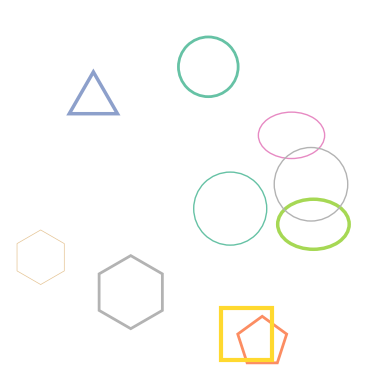[{"shape": "circle", "thickness": 2, "radius": 0.39, "center": [0.541, 0.826]}, {"shape": "circle", "thickness": 1, "radius": 0.47, "center": [0.598, 0.458]}, {"shape": "pentagon", "thickness": 2, "radius": 0.33, "center": [0.681, 0.112]}, {"shape": "triangle", "thickness": 2.5, "radius": 0.36, "center": [0.242, 0.741]}, {"shape": "oval", "thickness": 1, "radius": 0.43, "center": [0.757, 0.649]}, {"shape": "oval", "thickness": 2.5, "radius": 0.46, "center": [0.814, 0.418]}, {"shape": "square", "thickness": 3, "radius": 0.34, "center": [0.64, 0.132]}, {"shape": "hexagon", "thickness": 0.5, "radius": 0.35, "center": [0.106, 0.332]}, {"shape": "circle", "thickness": 1, "radius": 0.48, "center": [0.808, 0.521]}, {"shape": "hexagon", "thickness": 2, "radius": 0.47, "center": [0.34, 0.241]}]